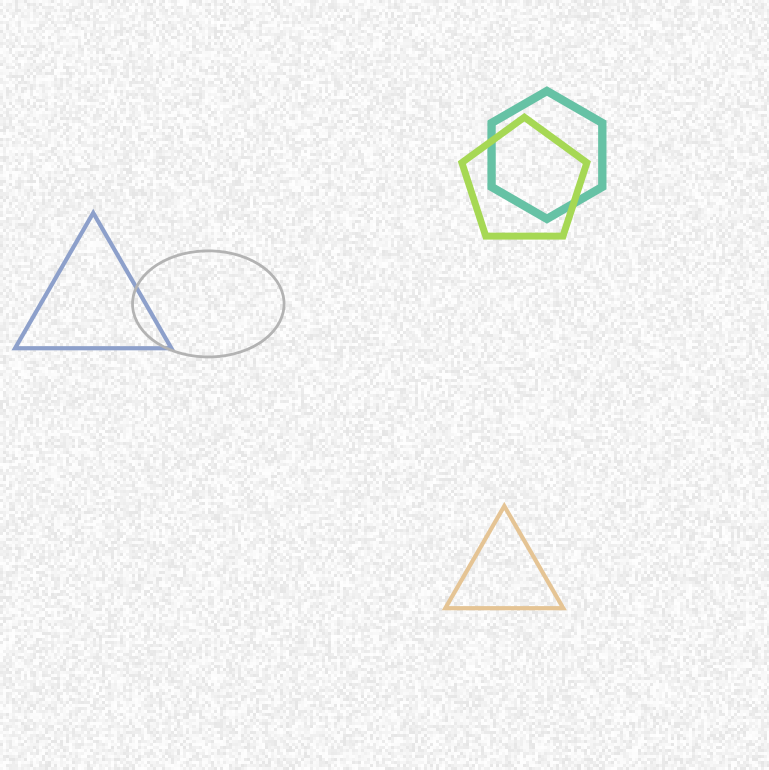[{"shape": "hexagon", "thickness": 3, "radius": 0.42, "center": [0.71, 0.799]}, {"shape": "triangle", "thickness": 1.5, "radius": 0.59, "center": [0.121, 0.606]}, {"shape": "pentagon", "thickness": 2.5, "radius": 0.43, "center": [0.681, 0.762]}, {"shape": "triangle", "thickness": 1.5, "radius": 0.44, "center": [0.655, 0.254]}, {"shape": "oval", "thickness": 1, "radius": 0.49, "center": [0.271, 0.605]}]